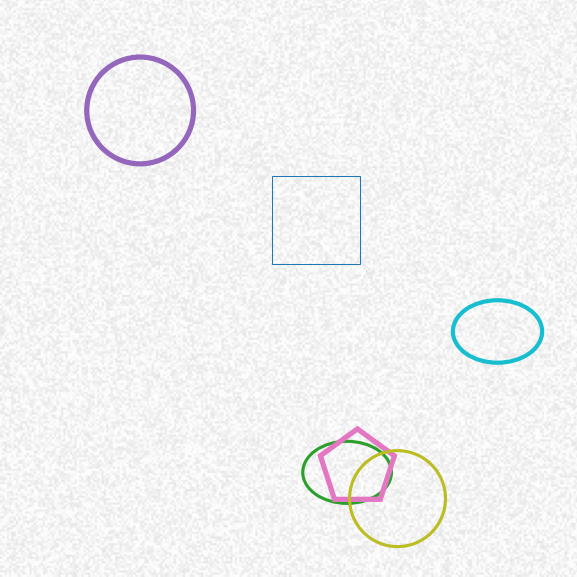[{"shape": "square", "thickness": 0.5, "radius": 0.38, "center": [0.547, 0.618]}, {"shape": "oval", "thickness": 1.5, "radius": 0.38, "center": [0.601, 0.181]}, {"shape": "circle", "thickness": 2.5, "radius": 0.46, "center": [0.243, 0.808]}, {"shape": "pentagon", "thickness": 2.5, "radius": 0.34, "center": [0.619, 0.189]}, {"shape": "circle", "thickness": 1.5, "radius": 0.42, "center": [0.688, 0.136]}, {"shape": "oval", "thickness": 2, "radius": 0.39, "center": [0.862, 0.425]}]